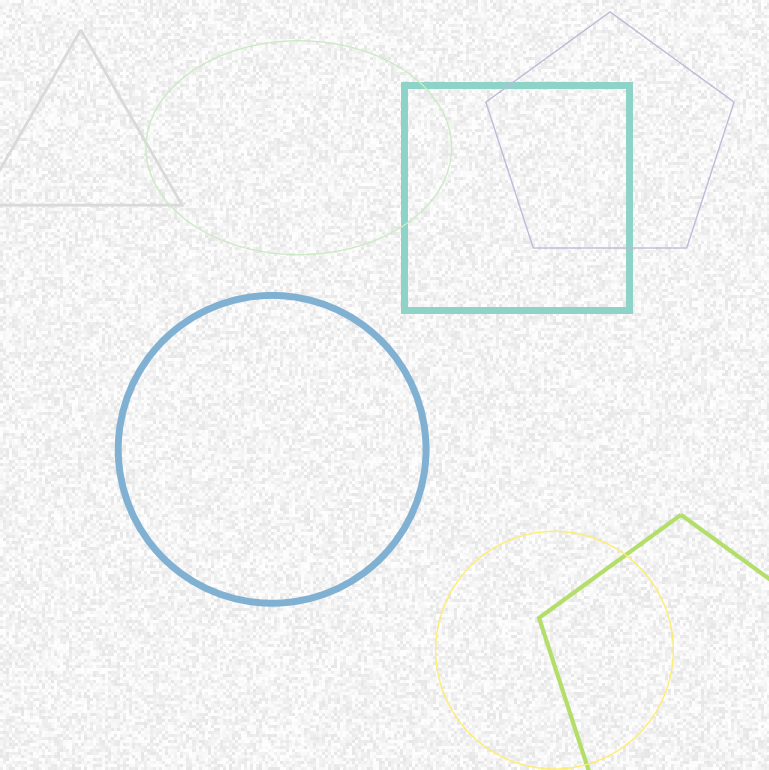[{"shape": "square", "thickness": 2.5, "radius": 0.73, "center": [0.671, 0.743]}, {"shape": "pentagon", "thickness": 0.5, "radius": 0.85, "center": [0.792, 0.815]}, {"shape": "circle", "thickness": 2.5, "radius": 1.0, "center": [0.353, 0.416]}, {"shape": "pentagon", "thickness": 1.5, "radius": 0.97, "center": [0.884, 0.138]}, {"shape": "triangle", "thickness": 1, "radius": 0.76, "center": [0.105, 0.809]}, {"shape": "oval", "thickness": 0.5, "radius": 0.99, "center": [0.388, 0.808]}, {"shape": "circle", "thickness": 0.5, "radius": 0.77, "center": [0.72, 0.156]}]